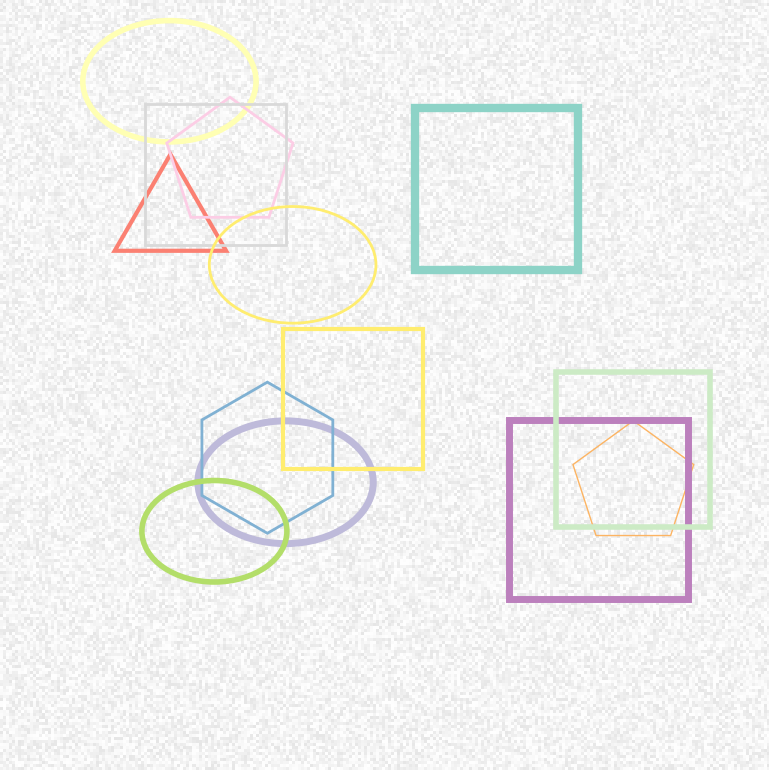[{"shape": "square", "thickness": 3, "radius": 0.53, "center": [0.645, 0.755]}, {"shape": "oval", "thickness": 2, "radius": 0.56, "center": [0.22, 0.894]}, {"shape": "oval", "thickness": 2.5, "radius": 0.57, "center": [0.371, 0.374]}, {"shape": "triangle", "thickness": 1.5, "radius": 0.42, "center": [0.221, 0.716]}, {"shape": "hexagon", "thickness": 1, "radius": 0.49, "center": [0.347, 0.406]}, {"shape": "pentagon", "thickness": 0.5, "radius": 0.41, "center": [0.823, 0.371]}, {"shape": "oval", "thickness": 2, "radius": 0.47, "center": [0.278, 0.31]}, {"shape": "pentagon", "thickness": 1, "radius": 0.43, "center": [0.299, 0.788]}, {"shape": "square", "thickness": 1, "radius": 0.46, "center": [0.28, 0.773]}, {"shape": "square", "thickness": 2.5, "radius": 0.58, "center": [0.777, 0.339]}, {"shape": "square", "thickness": 2, "radius": 0.5, "center": [0.822, 0.416]}, {"shape": "square", "thickness": 1.5, "radius": 0.45, "center": [0.459, 0.482]}, {"shape": "oval", "thickness": 1, "radius": 0.54, "center": [0.38, 0.656]}]